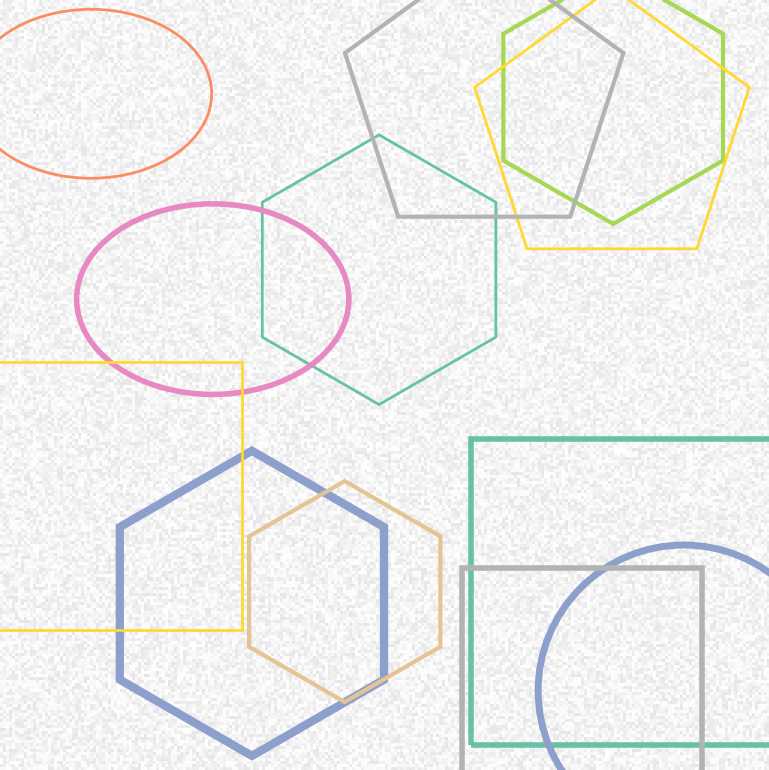[{"shape": "square", "thickness": 2, "radius": 0.99, "center": [0.81, 0.231]}, {"shape": "hexagon", "thickness": 1, "radius": 0.88, "center": [0.492, 0.65]}, {"shape": "oval", "thickness": 1, "radius": 0.78, "center": [0.118, 0.878]}, {"shape": "hexagon", "thickness": 3, "radius": 0.99, "center": [0.327, 0.216]}, {"shape": "circle", "thickness": 2.5, "radius": 0.95, "center": [0.888, 0.103]}, {"shape": "oval", "thickness": 2, "radius": 0.88, "center": [0.276, 0.612]}, {"shape": "hexagon", "thickness": 1.5, "radius": 0.82, "center": [0.796, 0.874]}, {"shape": "pentagon", "thickness": 1, "radius": 0.94, "center": [0.795, 0.829]}, {"shape": "square", "thickness": 1, "radius": 0.87, "center": [0.14, 0.356]}, {"shape": "hexagon", "thickness": 1.5, "radius": 0.72, "center": [0.448, 0.232]}, {"shape": "square", "thickness": 2, "radius": 0.78, "center": [0.756, 0.106]}, {"shape": "pentagon", "thickness": 1.5, "radius": 0.95, "center": [0.629, 0.872]}]